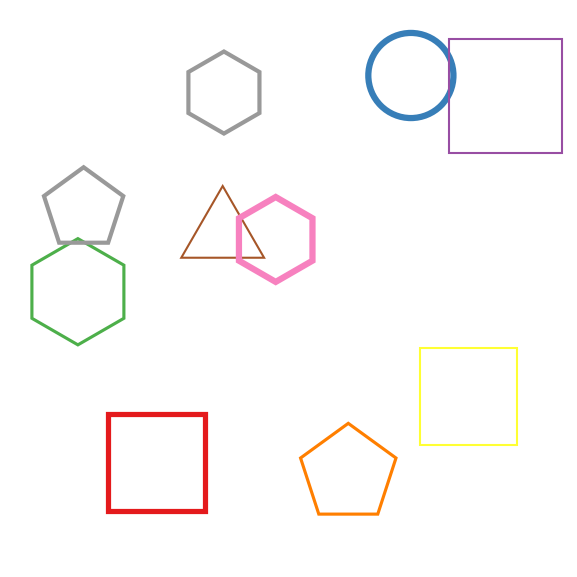[{"shape": "square", "thickness": 2.5, "radius": 0.42, "center": [0.27, 0.199]}, {"shape": "circle", "thickness": 3, "radius": 0.37, "center": [0.711, 0.868]}, {"shape": "hexagon", "thickness": 1.5, "radius": 0.46, "center": [0.135, 0.494]}, {"shape": "square", "thickness": 1, "radius": 0.49, "center": [0.875, 0.833]}, {"shape": "pentagon", "thickness": 1.5, "radius": 0.43, "center": [0.603, 0.179]}, {"shape": "square", "thickness": 1, "radius": 0.42, "center": [0.811, 0.313]}, {"shape": "triangle", "thickness": 1, "radius": 0.41, "center": [0.386, 0.594]}, {"shape": "hexagon", "thickness": 3, "radius": 0.37, "center": [0.477, 0.584]}, {"shape": "hexagon", "thickness": 2, "radius": 0.36, "center": [0.388, 0.839]}, {"shape": "pentagon", "thickness": 2, "radius": 0.36, "center": [0.145, 0.637]}]